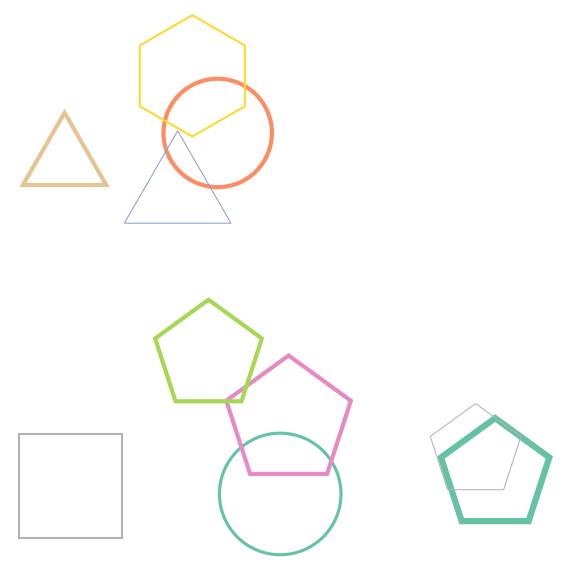[{"shape": "circle", "thickness": 1.5, "radius": 0.53, "center": [0.485, 0.144]}, {"shape": "pentagon", "thickness": 3, "radius": 0.49, "center": [0.857, 0.177]}, {"shape": "circle", "thickness": 2, "radius": 0.47, "center": [0.377, 0.769]}, {"shape": "triangle", "thickness": 0.5, "radius": 0.53, "center": [0.308, 0.666]}, {"shape": "pentagon", "thickness": 2, "radius": 0.57, "center": [0.5, 0.27]}, {"shape": "pentagon", "thickness": 2, "radius": 0.49, "center": [0.361, 0.383]}, {"shape": "hexagon", "thickness": 1, "radius": 0.53, "center": [0.333, 0.868]}, {"shape": "triangle", "thickness": 2, "radius": 0.42, "center": [0.112, 0.721]}, {"shape": "square", "thickness": 1, "radius": 0.45, "center": [0.122, 0.157]}, {"shape": "pentagon", "thickness": 0.5, "radius": 0.41, "center": [0.824, 0.218]}]